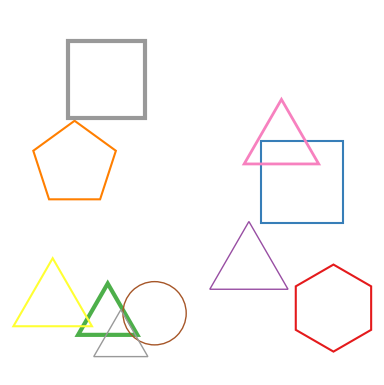[{"shape": "hexagon", "thickness": 1.5, "radius": 0.57, "center": [0.866, 0.2]}, {"shape": "square", "thickness": 1.5, "radius": 0.54, "center": [0.784, 0.527]}, {"shape": "triangle", "thickness": 3, "radius": 0.44, "center": [0.28, 0.175]}, {"shape": "triangle", "thickness": 1, "radius": 0.59, "center": [0.647, 0.307]}, {"shape": "pentagon", "thickness": 1.5, "radius": 0.56, "center": [0.194, 0.574]}, {"shape": "triangle", "thickness": 1.5, "radius": 0.59, "center": [0.137, 0.211]}, {"shape": "circle", "thickness": 1, "radius": 0.41, "center": [0.402, 0.186]}, {"shape": "triangle", "thickness": 2, "radius": 0.56, "center": [0.731, 0.63]}, {"shape": "square", "thickness": 3, "radius": 0.5, "center": [0.277, 0.793]}, {"shape": "triangle", "thickness": 1, "radius": 0.41, "center": [0.314, 0.114]}]